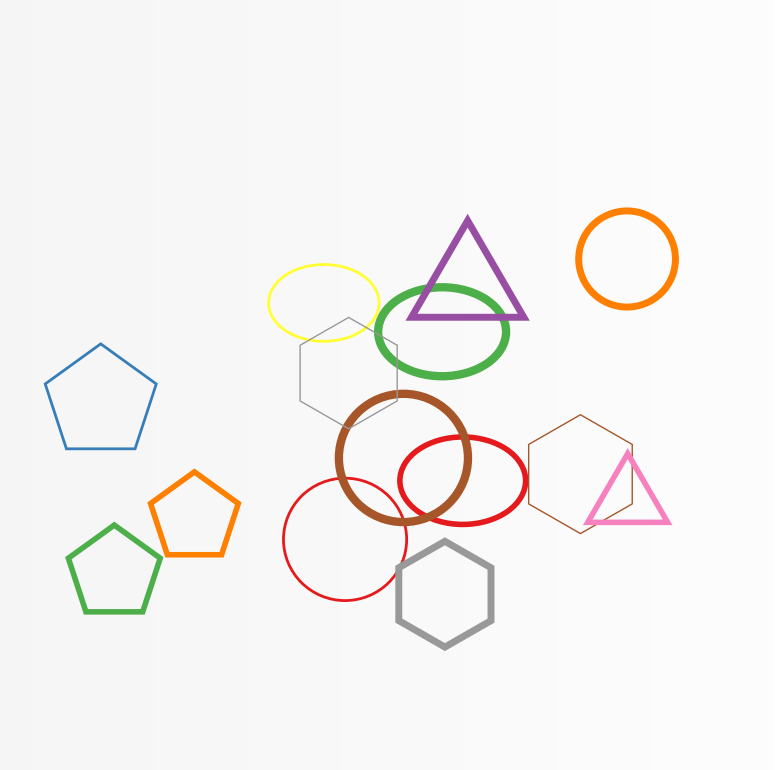[{"shape": "circle", "thickness": 1, "radius": 0.4, "center": [0.445, 0.3]}, {"shape": "oval", "thickness": 2, "radius": 0.41, "center": [0.597, 0.376]}, {"shape": "pentagon", "thickness": 1, "radius": 0.38, "center": [0.13, 0.478]}, {"shape": "pentagon", "thickness": 2, "radius": 0.31, "center": [0.148, 0.256]}, {"shape": "oval", "thickness": 3, "radius": 0.41, "center": [0.57, 0.569]}, {"shape": "triangle", "thickness": 2.5, "radius": 0.42, "center": [0.603, 0.63]}, {"shape": "pentagon", "thickness": 2, "radius": 0.3, "center": [0.251, 0.328]}, {"shape": "circle", "thickness": 2.5, "radius": 0.31, "center": [0.809, 0.664]}, {"shape": "oval", "thickness": 1, "radius": 0.36, "center": [0.418, 0.607]}, {"shape": "hexagon", "thickness": 0.5, "radius": 0.39, "center": [0.749, 0.384]}, {"shape": "circle", "thickness": 3, "radius": 0.42, "center": [0.521, 0.405]}, {"shape": "triangle", "thickness": 2, "radius": 0.3, "center": [0.81, 0.351]}, {"shape": "hexagon", "thickness": 2.5, "radius": 0.34, "center": [0.574, 0.228]}, {"shape": "hexagon", "thickness": 0.5, "radius": 0.36, "center": [0.45, 0.515]}]